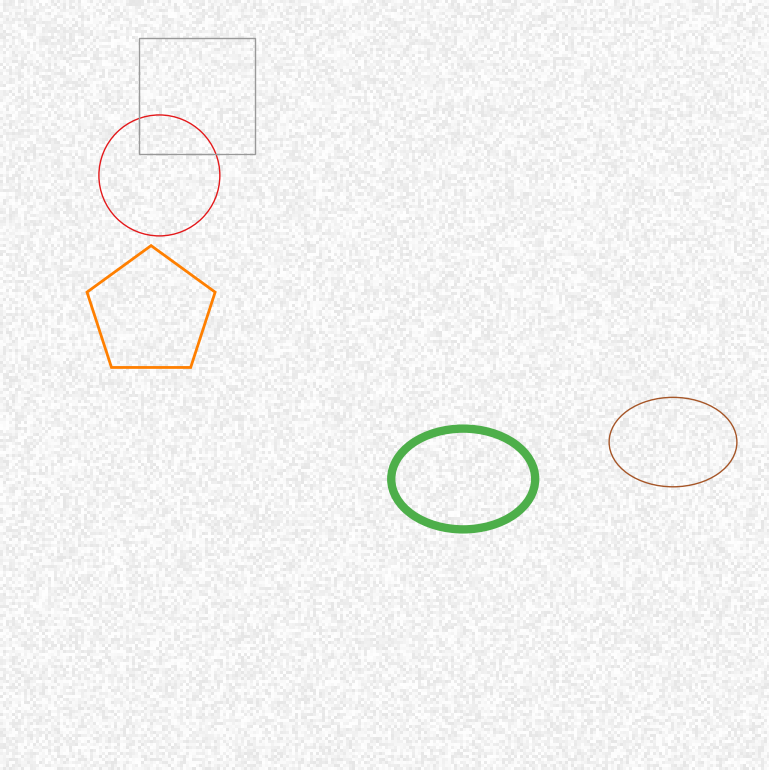[{"shape": "circle", "thickness": 0.5, "radius": 0.39, "center": [0.207, 0.772]}, {"shape": "oval", "thickness": 3, "radius": 0.47, "center": [0.602, 0.378]}, {"shape": "pentagon", "thickness": 1, "radius": 0.44, "center": [0.196, 0.594]}, {"shape": "oval", "thickness": 0.5, "radius": 0.41, "center": [0.874, 0.426]}, {"shape": "square", "thickness": 0.5, "radius": 0.38, "center": [0.256, 0.876]}]